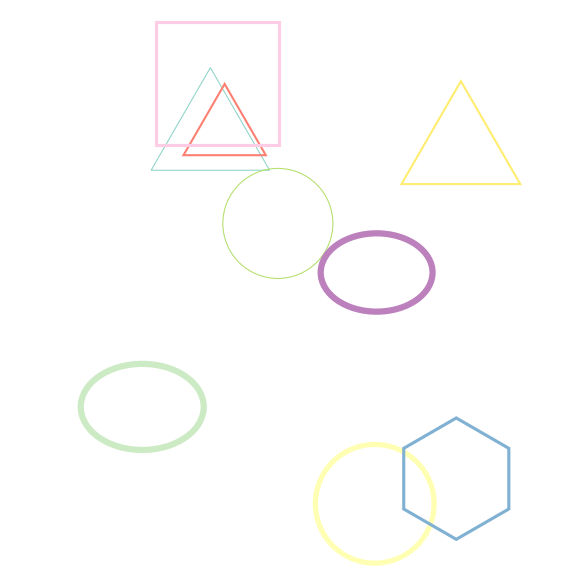[{"shape": "triangle", "thickness": 0.5, "radius": 0.59, "center": [0.364, 0.764]}, {"shape": "circle", "thickness": 2.5, "radius": 0.51, "center": [0.649, 0.127]}, {"shape": "triangle", "thickness": 1, "radius": 0.41, "center": [0.389, 0.772]}, {"shape": "hexagon", "thickness": 1.5, "radius": 0.53, "center": [0.79, 0.17]}, {"shape": "circle", "thickness": 0.5, "radius": 0.48, "center": [0.481, 0.612]}, {"shape": "square", "thickness": 1.5, "radius": 0.53, "center": [0.376, 0.855]}, {"shape": "oval", "thickness": 3, "radius": 0.48, "center": [0.652, 0.527]}, {"shape": "oval", "thickness": 3, "radius": 0.53, "center": [0.246, 0.295]}, {"shape": "triangle", "thickness": 1, "radius": 0.59, "center": [0.798, 0.74]}]